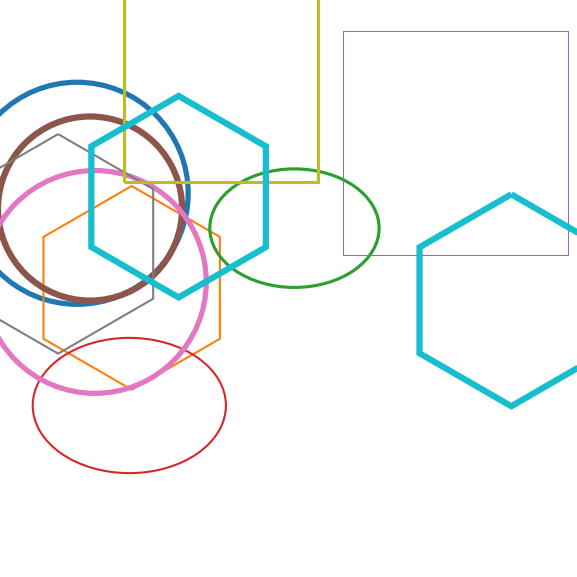[{"shape": "circle", "thickness": 2.5, "radius": 0.96, "center": [0.134, 0.664]}, {"shape": "hexagon", "thickness": 1, "radius": 0.88, "center": [0.228, 0.501]}, {"shape": "oval", "thickness": 1.5, "radius": 0.73, "center": [0.51, 0.604]}, {"shape": "oval", "thickness": 1, "radius": 0.84, "center": [0.224, 0.297]}, {"shape": "square", "thickness": 0.5, "radius": 0.97, "center": [0.789, 0.752]}, {"shape": "circle", "thickness": 3, "radius": 0.8, "center": [0.156, 0.638]}, {"shape": "circle", "thickness": 2.5, "radius": 0.96, "center": [0.164, 0.511]}, {"shape": "hexagon", "thickness": 1, "radius": 0.95, "center": [0.101, 0.577]}, {"shape": "square", "thickness": 1.5, "radius": 0.84, "center": [0.383, 0.853]}, {"shape": "hexagon", "thickness": 3, "radius": 0.87, "center": [0.309, 0.659]}, {"shape": "hexagon", "thickness": 3, "radius": 0.92, "center": [0.885, 0.479]}]